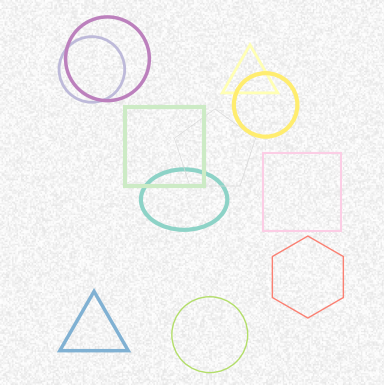[{"shape": "oval", "thickness": 3, "radius": 0.56, "center": [0.478, 0.482]}, {"shape": "triangle", "thickness": 2, "radius": 0.42, "center": [0.649, 0.8]}, {"shape": "circle", "thickness": 2, "radius": 0.43, "center": [0.239, 0.82]}, {"shape": "hexagon", "thickness": 1, "radius": 0.53, "center": [0.8, 0.28]}, {"shape": "triangle", "thickness": 2.5, "radius": 0.51, "center": [0.244, 0.14]}, {"shape": "circle", "thickness": 1, "radius": 0.49, "center": [0.545, 0.131]}, {"shape": "square", "thickness": 1.5, "radius": 0.51, "center": [0.784, 0.5]}, {"shape": "pentagon", "thickness": 0.5, "radius": 0.55, "center": [0.558, 0.606]}, {"shape": "circle", "thickness": 2.5, "radius": 0.54, "center": [0.279, 0.847]}, {"shape": "square", "thickness": 3, "radius": 0.51, "center": [0.427, 0.619]}, {"shape": "circle", "thickness": 3, "radius": 0.41, "center": [0.69, 0.727]}]